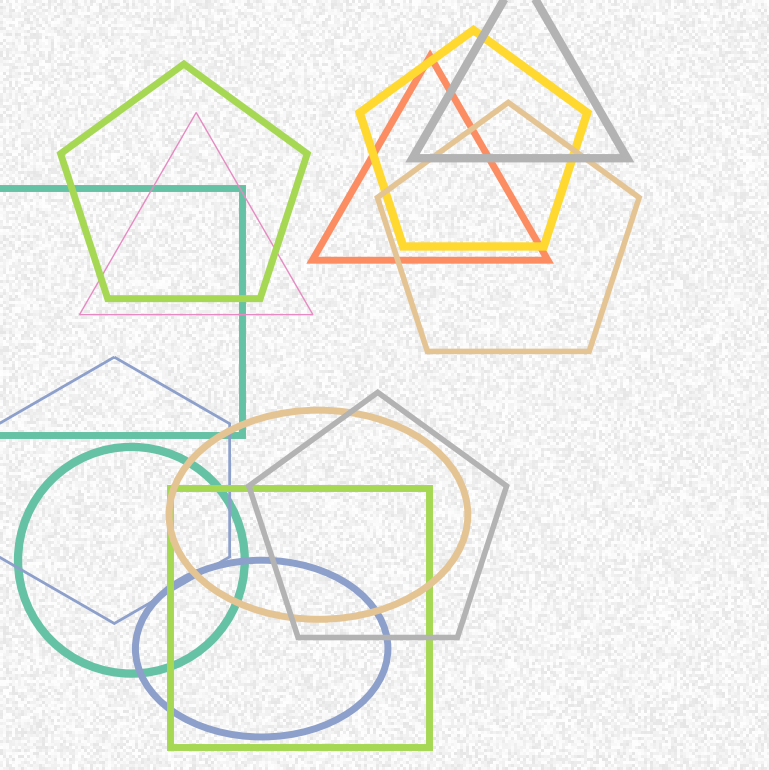[{"shape": "square", "thickness": 2.5, "radius": 0.8, "center": [0.153, 0.595]}, {"shape": "circle", "thickness": 3, "radius": 0.74, "center": [0.171, 0.272]}, {"shape": "triangle", "thickness": 2.5, "radius": 0.88, "center": [0.559, 0.75]}, {"shape": "oval", "thickness": 2.5, "radius": 0.82, "center": [0.34, 0.158]}, {"shape": "hexagon", "thickness": 1, "radius": 0.86, "center": [0.148, 0.363]}, {"shape": "triangle", "thickness": 0.5, "radius": 0.88, "center": [0.255, 0.679]}, {"shape": "square", "thickness": 2.5, "radius": 0.84, "center": [0.389, 0.198]}, {"shape": "pentagon", "thickness": 2.5, "radius": 0.84, "center": [0.239, 0.748]}, {"shape": "pentagon", "thickness": 3, "radius": 0.78, "center": [0.615, 0.806]}, {"shape": "oval", "thickness": 2.5, "radius": 0.97, "center": [0.414, 0.332]}, {"shape": "pentagon", "thickness": 2, "radius": 0.89, "center": [0.66, 0.688]}, {"shape": "pentagon", "thickness": 2, "radius": 0.88, "center": [0.491, 0.314]}, {"shape": "triangle", "thickness": 3, "radius": 0.8, "center": [0.675, 0.875]}]